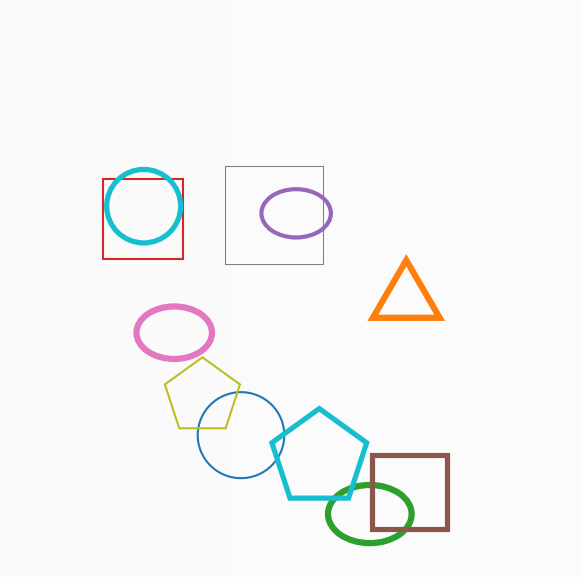[{"shape": "circle", "thickness": 1, "radius": 0.37, "center": [0.415, 0.246]}, {"shape": "triangle", "thickness": 3, "radius": 0.33, "center": [0.699, 0.482]}, {"shape": "oval", "thickness": 3, "radius": 0.36, "center": [0.636, 0.109]}, {"shape": "square", "thickness": 1, "radius": 0.35, "center": [0.246, 0.619]}, {"shape": "oval", "thickness": 2, "radius": 0.3, "center": [0.51, 0.63]}, {"shape": "square", "thickness": 2.5, "radius": 0.32, "center": [0.705, 0.147]}, {"shape": "oval", "thickness": 3, "radius": 0.32, "center": [0.3, 0.423]}, {"shape": "square", "thickness": 0.5, "radius": 0.43, "center": [0.471, 0.627]}, {"shape": "pentagon", "thickness": 1, "radius": 0.34, "center": [0.348, 0.312]}, {"shape": "circle", "thickness": 2.5, "radius": 0.32, "center": [0.247, 0.642]}, {"shape": "pentagon", "thickness": 2.5, "radius": 0.43, "center": [0.549, 0.206]}]